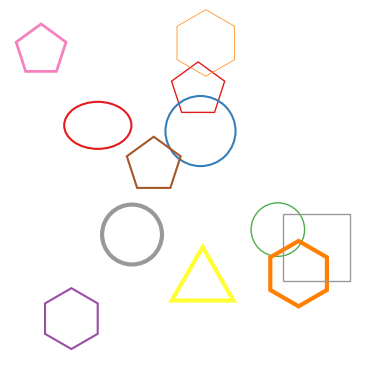[{"shape": "oval", "thickness": 1.5, "radius": 0.44, "center": [0.254, 0.674]}, {"shape": "pentagon", "thickness": 1, "radius": 0.36, "center": [0.515, 0.767]}, {"shape": "circle", "thickness": 1.5, "radius": 0.46, "center": [0.521, 0.66]}, {"shape": "circle", "thickness": 1, "radius": 0.35, "center": [0.722, 0.404]}, {"shape": "hexagon", "thickness": 1.5, "radius": 0.4, "center": [0.185, 0.172]}, {"shape": "hexagon", "thickness": 0.5, "radius": 0.43, "center": [0.535, 0.888]}, {"shape": "hexagon", "thickness": 3, "radius": 0.42, "center": [0.776, 0.289]}, {"shape": "triangle", "thickness": 3, "radius": 0.46, "center": [0.526, 0.266]}, {"shape": "pentagon", "thickness": 1.5, "radius": 0.37, "center": [0.399, 0.571]}, {"shape": "pentagon", "thickness": 2, "radius": 0.34, "center": [0.107, 0.87]}, {"shape": "square", "thickness": 1, "radius": 0.44, "center": [0.822, 0.357]}, {"shape": "circle", "thickness": 3, "radius": 0.39, "center": [0.343, 0.391]}]